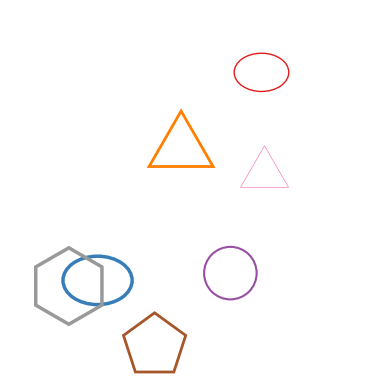[{"shape": "oval", "thickness": 1, "radius": 0.35, "center": [0.679, 0.812]}, {"shape": "oval", "thickness": 2.5, "radius": 0.45, "center": [0.253, 0.272]}, {"shape": "circle", "thickness": 1.5, "radius": 0.34, "center": [0.598, 0.291]}, {"shape": "triangle", "thickness": 2, "radius": 0.48, "center": [0.47, 0.615]}, {"shape": "pentagon", "thickness": 2, "radius": 0.42, "center": [0.402, 0.102]}, {"shape": "triangle", "thickness": 0.5, "radius": 0.36, "center": [0.687, 0.549]}, {"shape": "hexagon", "thickness": 2.5, "radius": 0.5, "center": [0.179, 0.257]}]